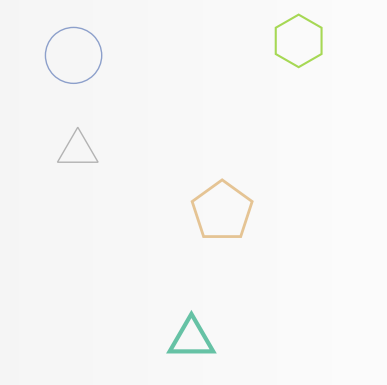[{"shape": "triangle", "thickness": 3, "radius": 0.32, "center": [0.494, 0.12]}, {"shape": "circle", "thickness": 1, "radius": 0.36, "center": [0.19, 0.856]}, {"shape": "hexagon", "thickness": 1.5, "radius": 0.34, "center": [0.771, 0.894]}, {"shape": "pentagon", "thickness": 2, "radius": 0.41, "center": [0.573, 0.451]}, {"shape": "triangle", "thickness": 1, "radius": 0.3, "center": [0.201, 0.609]}]